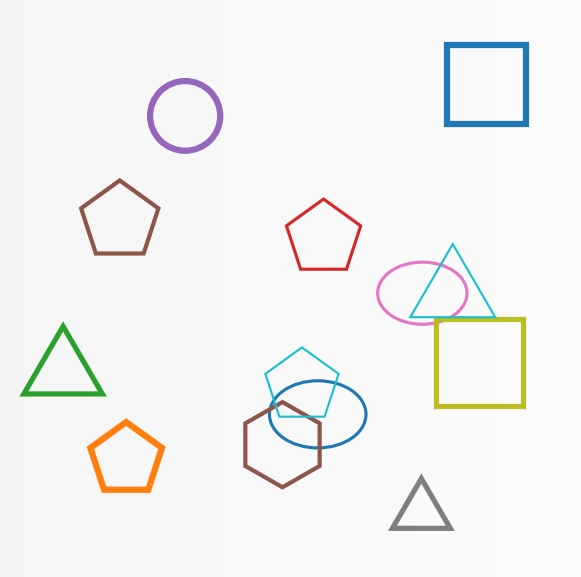[{"shape": "square", "thickness": 3, "radius": 0.34, "center": [0.837, 0.853]}, {"shape": "oval", "thickness": 1.5, "radius": 0.42, "center": [0.547, 0.282]}, {"shape": "pentagon", "thickness": 3, "radius": 0.32, "center": [0.217, 0.203]}, {"shape": "triangle", "thickness": 2.5, "radius": 0.39, "center": [0.109, 0.356]}, {"shape": "pentagon", "thickness": 1.5, "radius": 0.34, "center": [0.557, 0.587]}, {"shape": "circle", "thickness": 3, "radius": 0.3, "center": [0.319, 0.798]}, {"shape": "hexagon", "thickness": 2, "radius": 0.37, "center": [0.486, 0.229]}, {"shape": "pentagon", "thickness": 2, "radius": 0.35, "center": [0.206, 0.617]}, {"shape": "oval", "thickness": 1.5, "radius": 0.38, "center": [0.727, 0.491]}, {"shape": "triangle", "thickness": 2.5, "radius": 0.29, "center": [0.725, 0.113]}, {"shape": "square", "thickness": 2.5, "radius": 0.38, "center": [0.825, 0.372]}, {"shape": "pentagon", "thickness": 1, "radius": 0.33, "center": [0.52, 0.331]}, {"shape": "triangle", "thickness": 1, "radius": 0.42, "center": [0.779, 0.492]}]